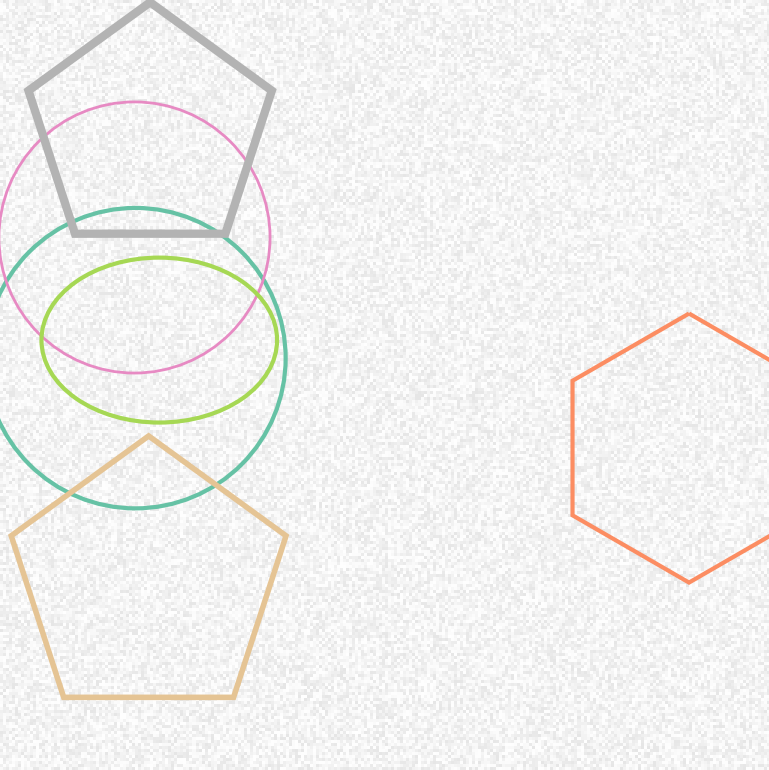[{"shape": "circle", "thickness": 1.5, "radius": 0.98, "center": [0.176, 0.535]}, {"shape": "hexagon", "thickness": 1.5, "radius": 0.87, "center": [0.895, 0.418]}, {"shape": "circle", "thickness": 1, "radius": 0.88, "center": [0.175, 0.692]}, {"shape": "oval", "thickness": 1.5, "radius": 0.76, "center": [0.207, 0.558]}, {"shape": "pentagon", "thickness": 2, "radius": 0.94, "center": [0.193, 0.246]}, {"shape": "pentagon", "thickness": 3, "radius": 0.83, "center": [0.195, 0.831]}]